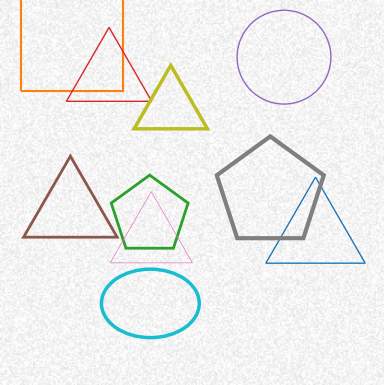[{"shape": "triangle", "thickness": 1, "radius": 0.74, "center": [0.82, 0.391]}, {"shape": "square", "thickness": 1.5, "radius": 0.67, "center": [0.187, 0.898]}, {"shape": "pentagon", "thickness": 2, "radius": 0.52, "center": [0.389, 0.44]}, {"shape": "triangle", "thickness": 1, "radius": 0.64, "center": [0.283, 0.801]}, {"shape": "circle", "thickness": 1, "radius": 0.61, "center": [0.738, 0.852]}, {"shape": "triangle", "thickness": 2, "radius": 0.7, "center": [0.183, 0.454]}, {"shape": "triangle", "thickness": 0.5, "radius": 0.62, "center": [0.393, 0.379]}, {"shape": "pentagon", "thickness": 3, "radius": 0.73, "center": [0.702, 0.5]}, {"shape": "triangle", "thickness": 2.5, "radius": 0.55, "center": [0.444, 0.72]}, {"shape": "oval", "thickness": 2.5, "radius": 0.64, "center": [0.391, 0.212]}]